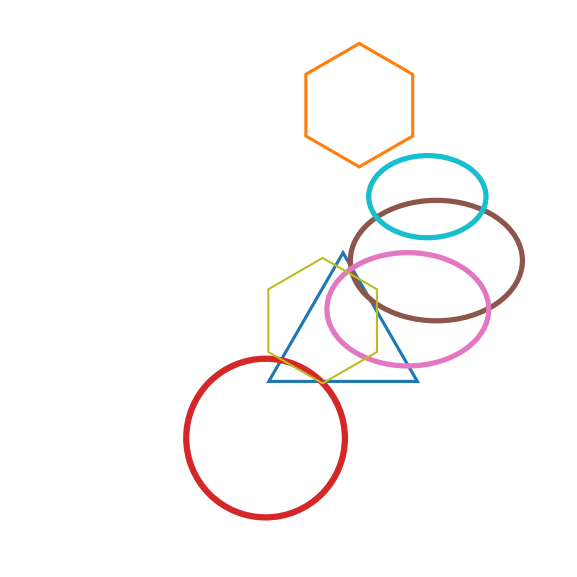[{"shape": "triangle", "thickness": 1.5, "radius": 0.74, "center": [0.594, 0.413]}, {"shape": "hexagon", "thickness": 1.5, "radius": 0.53, "center": [0.622, 0.817]}, {"shape": "circle", "thickness": 3, "radius": 0.69, "center": [0.46, 0.241]}, {"shape": "oval", "thickness": 2.5, "radius": 0.74, "center": [0.756, 0.548]}, {"shape": "oval", "thickness": 2.5, "radius": 0.7, "center": [0.706, 0.464]}, {"shape": "hexagon", "thickness": 1, "radius": 0.54, "center": [0.559, 0.444]}, {"shape": "oval", "thickness": 2.5, "radius": 0.51, "center": [0.74, 0.659]}]